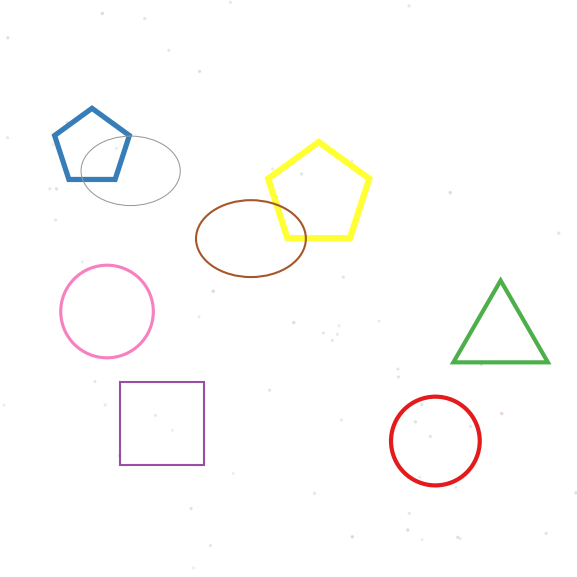[{"shape": "circle", "thickness": 2, "radius": 0.38, "center": [0.754, 0.235]}, {"shape": "pentagon", "thickness": 2.5, "radius": 0.34, "center": [0.159, 0.743]}, {"shape": "triangle", "thickness": 2, "radius": 0.47, "center": [0.867, 0.419]}, {"shape": "square", "thickness": 1, "radius": 0.36, "center": [0.281, 0.266]}, {"shape": "pentagon", "thickness": 3, "radius": 0.46, "center": [0.552, 0.661]}, {"shape": "oval", "thickness": 1, "radius": 0.48, "center": [0.435, 0.586]}, {"shape": "circle", "thickness": 1.5, "radius": 0.4, "center": [0.185, 0.46]}, {"shape": "oval", "thickness": 0.5, "radius": 0.43, "center": [0.226, 0.703]}]